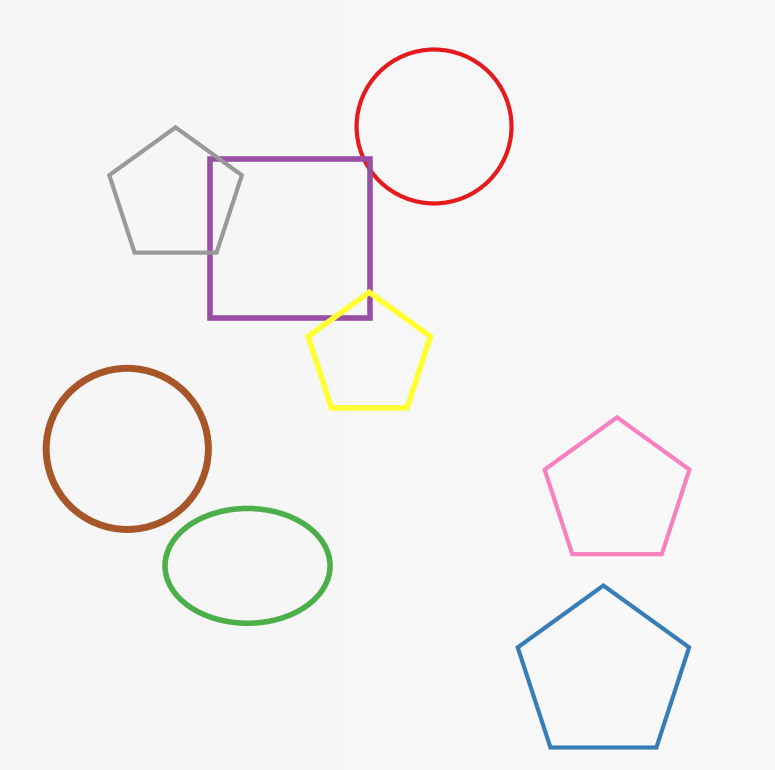[{"shape": "circle", "thickness": 1.5, "radius": 0.5, "center": [0.56, 0.836]}, {"shape": "pentagon", "thickness": 1.5, "radius": 0.58, "center": [0.779, 0.123]}, {"shape": "oval", "thickness": 2, "radius": 0.53, "center": [0.319, 0.265]}, {"shape": "square", "thickness": 2, "radius": 0.52, "center": [0.374, 0.69]}, {"shape": "pentagon", "thickness": 2, "radius": 0.41, "center": [0.476, 0.537]}, {"shape": "circle", "thickness": 2.5, "radius": 0.52, "center": [0.164, 0.417]}, {"shape": "pentagon", "thickness": 1.5, "radius": 0.49, "center": [0.796, 0.36]}, {"shape": "pentagon", "thickness": 1.5, "radius": 0.45, "center": [0.227, 0.745]}]